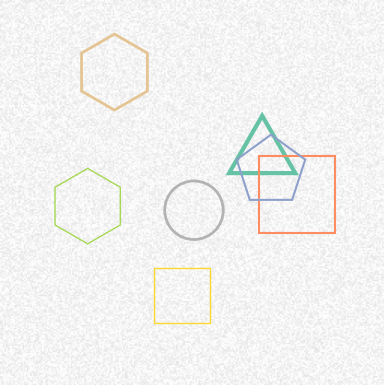[{"shape": "triangle", "thickness": 3, "radius": 0.5, "center": [0.681, 0.6]}, {"shape": "square", "thickness": 1.5, "radius": 0.5, "center": [0.772, 0.494]}, {"shape": "pentagon", "thickness": 1.5, "radius": 0.47, "center": [0.704, 0.557]}, {"shape": "hexagon", "thickness": 1, "radius": 0.49, "center": [0.228, 0.465]}, {"shape": "square", "thickness": 1, "radius": 0.36, "center": [0.472, 0.232]}, {"shape": "hexagon", "thickness": 2, "radius": 0.49, "center": [0.297, 0.813]}, {"shape": "circle", "thickness": 2, "radius": 0.38, "center": [0.504, 0.454]}]